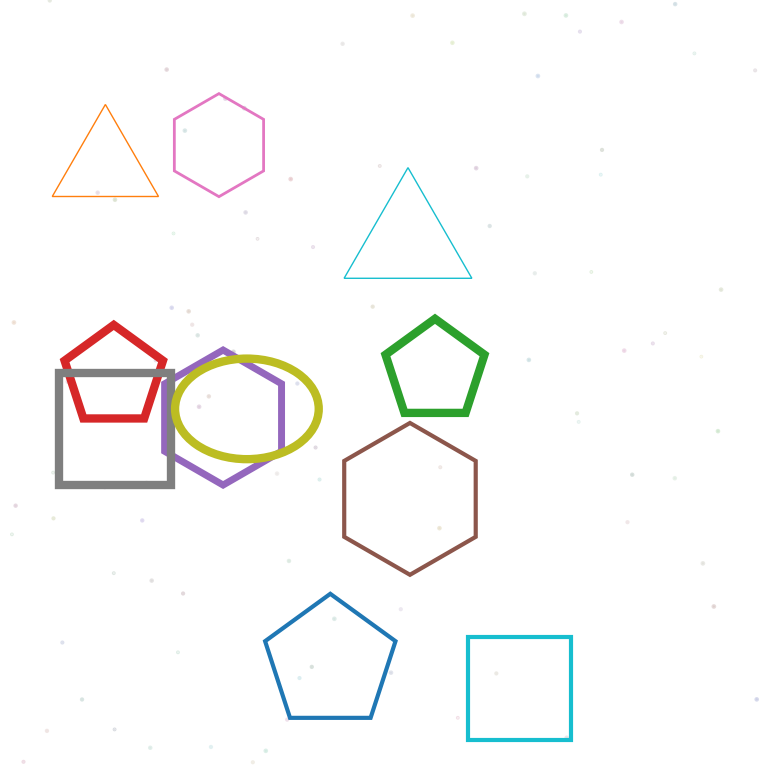[{"shape": "pentagon", "thickness": 1.5, "radius": 0.45, "center": [0.429, 0.14]}, {"shape": "triangle", "thickness": 0.5, "radius": 0.4, "center": [0.137, 0.785]}, {"shape": "pentagon", "thickness": 3, "radius": 0.34, "center": [0.565, 0.518]}, {"shape": "pentagon", "thickness": 3, "radius": 0.34, "center": [0.148, 0.511]}, {"shape": "hexagon", "thickness": 2.5, "radius": 0.44, "center": [0.29, 0.458]}, {"shape": "hexagon", "thickness": 1.5, "radius": 0.49, "center": [0.532, 0.352]}, {"shape": "hexagon", "thickness": 1, "radius": 0.33, "center": [0.284, 0.812]}, {"shape": "square", "thickness": 3, "radius": 0.36, "center": [0.15, 0.442]}, {"shape": "oval", "thickness": 3, "radius": 0.47, "center": [0.321, 0.469]}, {"shape": "triangle", "thickness": 0.5, "radius": 0.48, "center": [0.53, 0.686]}, {"shape": "square", "thickness": 1.5, "radius": 0.34, "center": [0.675, 0.106]}]